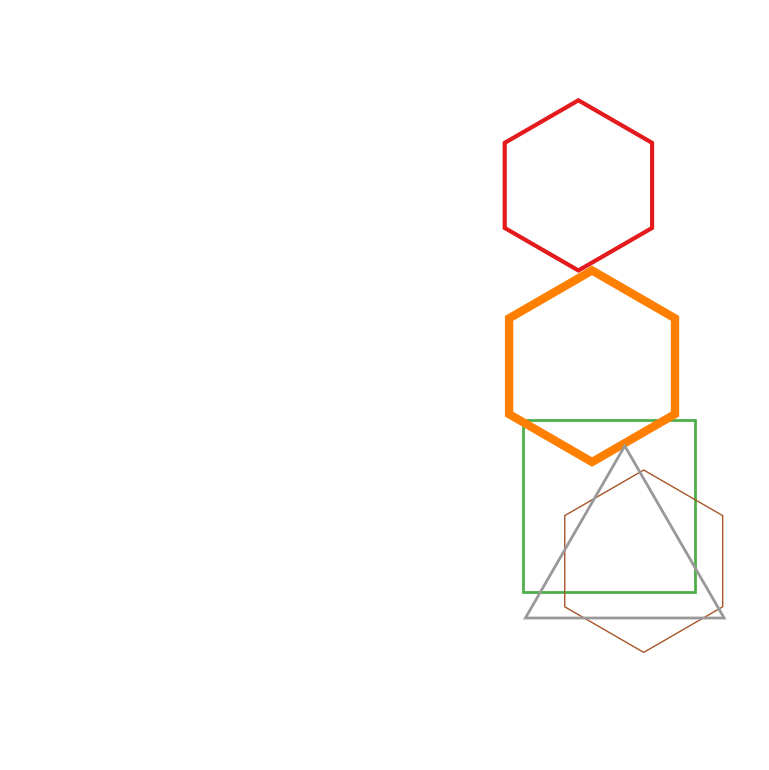[{"shape": "hexagon", "thickness": 1.5, "radius": 0.55, "center": [0.751, 0.759]}, {"shape": "square", "thickness": 1, "radius": 0.56, "center": [0.791, 0.343]}, {"shape": "hexagon", "thickness": 3, "radius": 0.62, "center": [0.769, 0.524]}, {"shape": "hexagon", "thickness": 0.5, "radius": 0.59, "center": [0.836, 0.271]}, {"shape": "triangle", "thickness": 1, "radius": 0.74, "center": [0.811, 0.272]}]